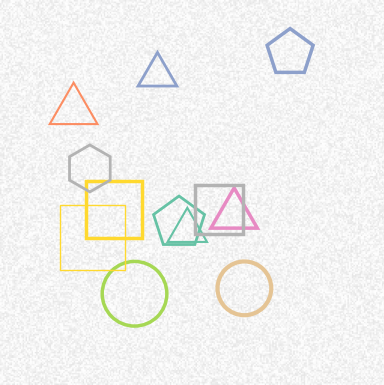[{"shape": "triangle", "thickness": 1.5, "radius": 0.3, "center": [0.486, 0.401]}, {"shape": "pentagon", "thickness": 2, "radius": 0.35, "center": [0.465, 0.421]}, {"shape": "triangle", "thickness": 1.5, "radius": 0.36, "center": [0.191, 0.714]}, {"shape": "pentagon", "thickness": 2.5, "radius": 0.31, "center": [0.754, 0.863]}, {"shape": "triangle", "thickness": 2, "radius": 0.29, "center": [0.409, 0.806]}, {"shape": "triangle", "thickness": 2.5, "radius": 0.35, "center": [0.608, 0.442]}, {"shape": "circle", "thickness": 2.5, "radius": 0.42, "center": [0.349, 0.237]}, {"shape": "square", "thickness": 2.5, "radius": 0.36, "center": [0.296, 0.456]}, {"shape": "square", "thickness": 1, "radius": 0.42, "center": [0.24, 0.383]}, {"shape": "circle", "thickness": 3, "radius": 0.35, "center": [0.635, 0.251]}, {"shape": "square", "thickness": 2.5, "radius": 0.32, "center": [0.569, 0.455]}, {"shape": "hexagon", "thickness": 2, "radius": 0.3, "center": [0.233, 0.563]}]